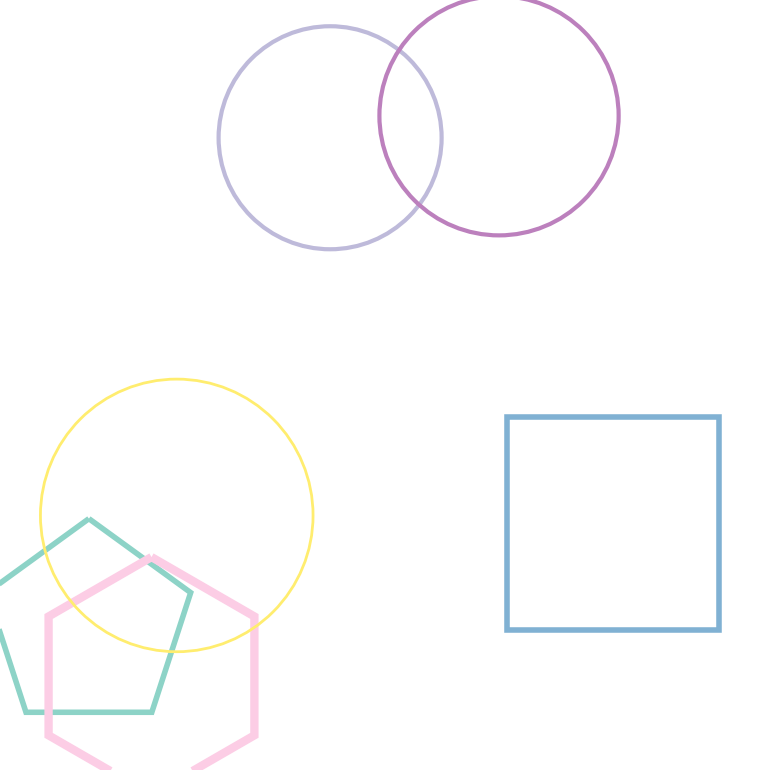[{"shape": "pentagon", "thickness": 2, "radius": 0.7, "center": [0.115, 0.187]}, {"shape": "circle", "thickness": 1.5, "radius": 0.72, "center": [0.429, 0.821]}, {"shape": "square", "thickness": 2, "radius": 0.69, "center": [0.796, 0.32]}, {"shape": "hexagon", "thickness": 3, "radius": 0.77, "center": [0.197, 0.122]}, {"shape": "circle", "thickness": 1.5, "radius": 0.78, "center": [0.648, 0.85]}, {"shape": "circle", "thickness": 1, "radius": 0.89, "center": [0.23, 0.331]}]